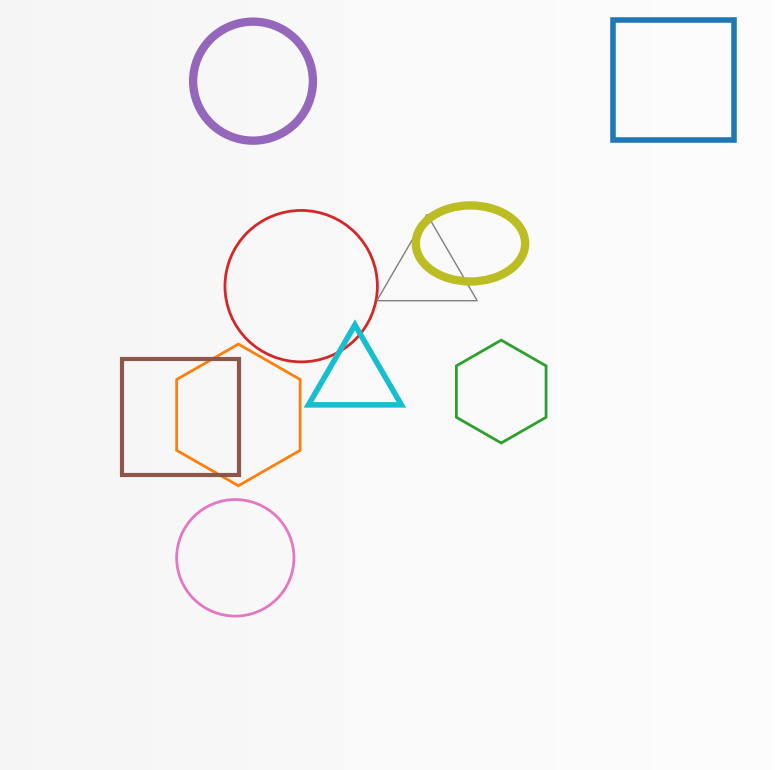[{"shape": "square", "thickness": 2, "radius": 0.39, "center": [0.869, 0.896]}, {"shape": "hexagon", "thickness": 1, "radius": 0.46, "center": [0.308, 0.461]}, {"shape": "hexagon", "thickness": 1, "radius": 0.33, "center": [0.647, 0.491]}, {"shape": "circle", "thickness": 1, "radius": 0.49, "center": [0.389, 0.628]}, {"shape": "circle", "thickness": 3, "radius": 0.39, "center": [0.326, 0.895]}, {"shape": "square", "thickness": 1.5, "radius": 0.38, "center": [0.233, 0.458]}, {"shape": "circle", "thickness": 1, "radius": 0.38, "center": [0.304, 0.276]}, {"shape": "triangle", "thickness": 0.5, "radius": 0.37, "center": [0.551, 0.647]}, {"shape": "oval", "thickness": 3, "radius": 0.35, "center": [0.607, 0.684]}, {"shape": "triangle", "thickness": 2, "radius": 0.35, "center": [0.458, 0.509]}]